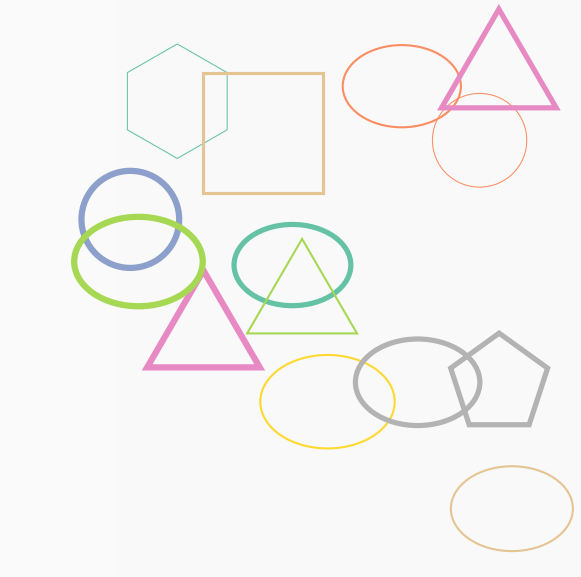[{"shape": "hexagon", "thickness": 0.5, "radius": 0.5, "center": [0.305, 0.824]}, {"shape": "oval", "thickness": 2.5, "radius": 0.5, "center": [0.503, 0.54]}, {"shape": "oval", "thickness": 1, "radius": 0.51, "center": [0.691, 0.85]}, {"shape": "circle", "thickness": 0.5, "radius": 0.41, "center": [0.825, 0.756]}, {"shape": "circle", "thickness": 3, "radius": 0.42, "center": [0.224, 0.619]}, {"shape": "triangle", "thickness": 2.5, "radius": 0.57, "center": [0.858, 0.869]}, {"shape": "triangle", "thickness": 3, "radius": 0.56, "center": [0.35, 0.419]}, {"shape": "triangle", "thickness": 1, "radius": 0.55, "center": [0.52, 0.476]}, {"shape": "oval", "thickness": 3, "radius": 0.55, "center": [0.238, 0.546]}, {"shape": "oval", "thickness": 1, "radius": 0.58, "center": [0.563, 0.304]}, {"shape": "oval", "thickness": 1, "radius": 0.52, "center": [0.881, 0.118]}, {"shape": "square", "thickness": 1.5, "radius": 0.52, "center": [0.453, 0.769]}, {"shape": "pentagon", "thickness": 2.5, "radius": 0.44, "center": [0.859, 0.335]}, {"shape": "oval", "thickness": 2.5, "radius": 0.54, "center": [0.719, 0.337]}]